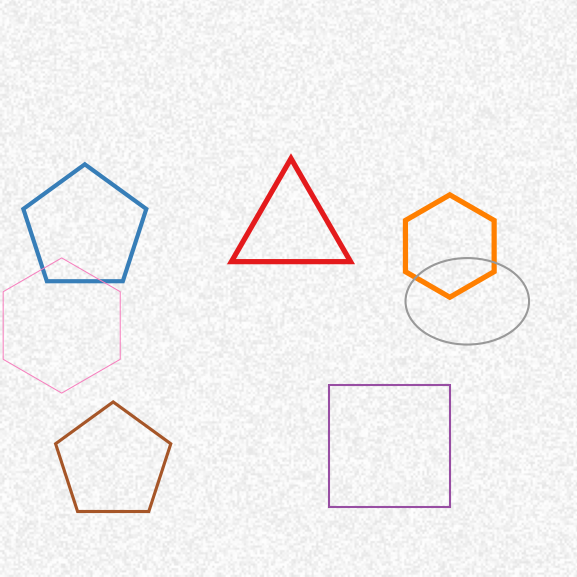[{"shape": "triangle", "thickness": 2.5, "radius": 0.6, "center": [0.504, 0.606]}, {"shape": "pentagon", "thickness": 2, "radius": 0.56, "center": [0.147, 0.603]}, {"shape": "square", "thickness": 1, "radius": 0.53, "center": [0.674, 0.227]}, {"shape": "hexagon", "thickness": 2.5, "radius": 0.44, "center": [0.779, 0.573]}, {"shape": "pentagon", "thickness": 1.5, "radius": 0.52, "center": [0.196, 0.198]}, {"shape": "hexagon", "thickness": 0.5, "radius": 0.59, "center": [0.107, 0.435]}, {"shape": "oval", "thickness": 1, "radius": 0.53, "center": [0.809, 0.477]}]